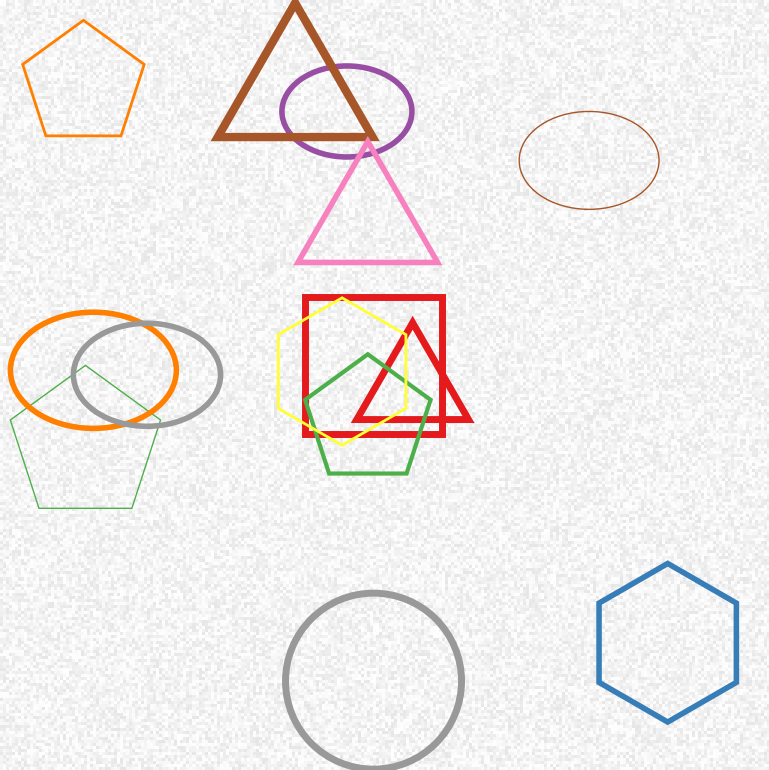[{"shape": "triangle", "thickness": 2.5, "radius": 0.42, "center": [0.536, 0.497]}, {"shape": "square", "thickness": 2.5, "radius": 0.44, "center": [0.485, 0.525]}, {"shape": "hexagon", "thickness": 2, "radius": 0.51, "center": [0.867, 0.165]}, {"shape": "pentagon", "thickness": 0.5, "radius": 0.51, "center": [0.111, 0.423]}, {"shape": "pentagon", "thickness": 1.5, "radius": 0.43, "center": [0.478, 0.454]}, {"shape": "oval", "thickness": 2, "radius": 0.42, "center": [0.451, 0.855]}, {"shape": "oval", "thickness": 2, "radius": 0.54, "center": [0.121, 0.519]}, {"shape": "pentagon", "thickness": 1, "radius": 0.41, "center": [0.108, 0.891]}, {"shape": "hexagon", "thickness": 1, "radius": 0.48, "center": [0.444, 0.517]}, {"shape": "oval", "thickness": 0.5, "radius": 0.45, "center": [0.765, 0.792]}, {"shape": "triangle", "thickness": 3, "radius": 0.58, "center": [0.383, 0.88]}, {"shape": "triangle", "thickness": 2, "radius": 0.52, "center": [0.478, 0.711]}, {"shape": "circle", "thickness": 2.5, "radius": 0.57, "center": [0.485, 0.115]}, {"shape": "oval", "thickness": 2, "radius": 0.48, "center": [0.191, 0.513]}]